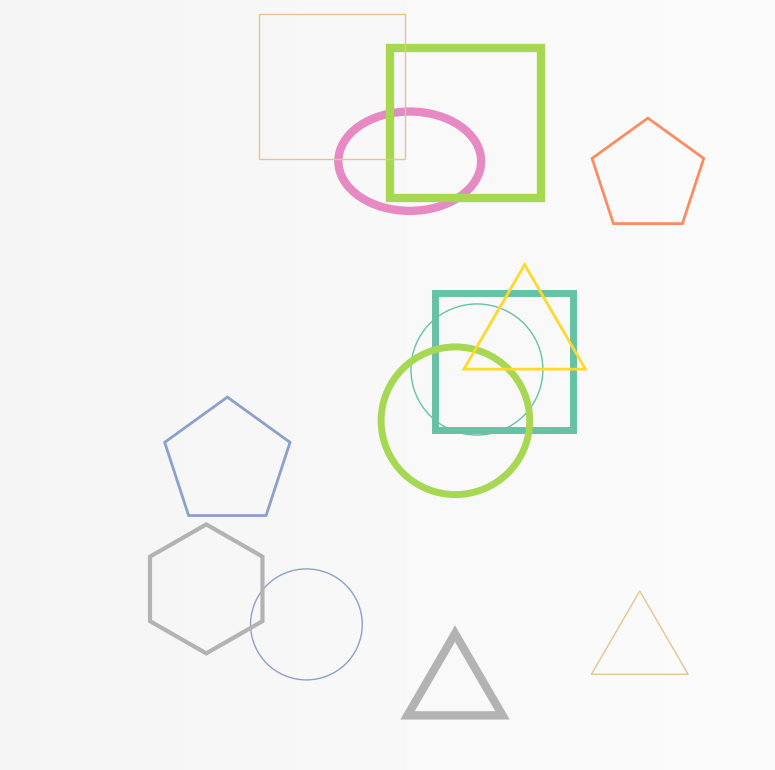[{"shape": "circle", "thickness": 0.5, "radius": 0.43, "center": [0.615, 0.52]}, {"shape": "square", "thickness": 2.5, "radius": 0.45, "center": [0.651, 0.531]}, {"shape": "pentagon", "thickness": 1, "radius": 0.38, "center": [0.836, 0.771]}, {"shape": "circle", "thickness": 0.5, "radius": 0.36, "center": [0.395, 0.189]}, {"shape": "pentagon", "thickness": 1, "radius": 0.43, "center": [0.293, 0.399]}, {"shape": "oval", "thickness": 3, "radius": 0.46, "center": [0.529, 0.791]}, {"shape": "square", "thickness": 3, "radius": 0.49, "center": [0.601, 0.841]}, {"shape": "circle", "thickness": 2.5, "radius": 0.48, "center": [0.588, 0.454]}, {"shape": "triangle", "thickness": 1, "radius": 0.45, "center": [0.677, 0.566]}, {"shape": "triangle", "thickness": 0.5, "radius": 0.36, "center": [0.826, 0.16]}, {"shape": "square", "thickness": 0.5, "radius": 0.47, "center": [0.428, 0.888]}, {"shape": "triangle", "thickness": 3, "radius": 0.35, "center": [0.587, 0.106]}, {"shape": "hexagon", "thickness": 1.5, "radius": 0.42, "center": [0.266, 0.235]}]